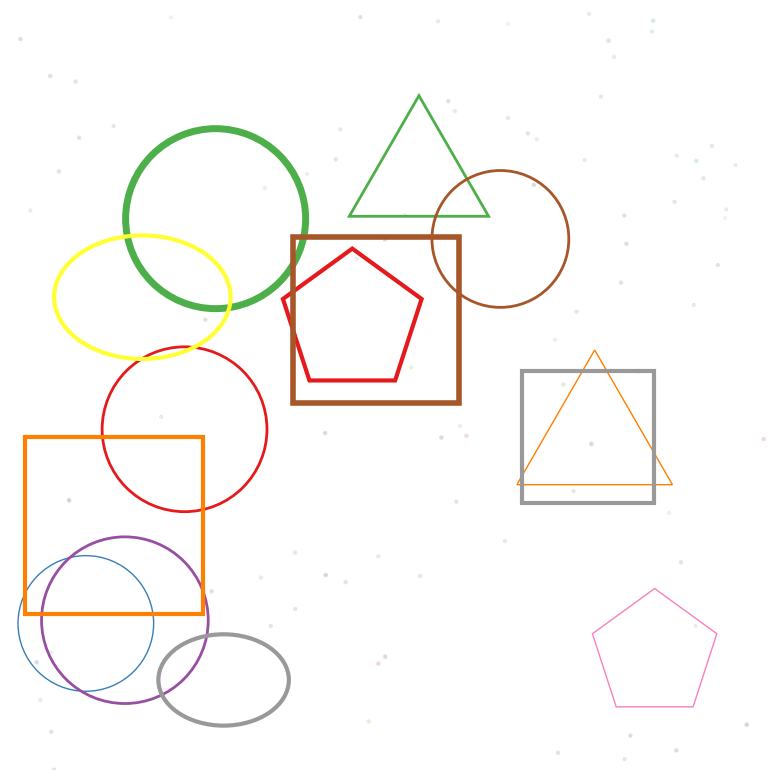[{"shape": "pentagon", "thickness": 1.5, "radius": 0.47, "center": [0.458, 0.582]}, {"shape": "circle", "thickness": 1, "radius": 0.54, "center": [0.24, 0.443]}, {"shape": "circle", "thickness": 0.5, "radius": 0.44, "center": [0.111, 0.19]}, {"shape": "circle", "thickness": 2.5, "radius": 0.58, "center": [0.28, 0.716]}, {"shape": "triangle", "thickness": 1, "radius": 0.52, "center": [0.544, 0.771]}, {"shape": "circle", "thickness": 1, "radius": 0.54, "center": [0.162, 0.195]}, {"shape": "square", "thickness": 1.5, "radius": 0.58, "center": [0.148, 0.318]}, {"shape": "triangle", "thickness": 0.5, "radius": 0.58, "center": [0.772, 0.429]}, {"shape": "oval", "thickness": 1.5, "radius": 0.57, "center": [0.185, 0.614]}, {"shape": "square", "thickness": 2, "radius": 0.54, "center": [0.488, 0.584]}, {"shape": "circle", "thickness": 1, "radius": 0.44, "center": [0.65, 0.69]}, {"shape": "pentagon", "thickness": 0.5, "radius": 0.42, "center": [0.85, 0.151]}, {"shape": "square", "thickness": 1.5, "radius": 0.43, "center": [0.764, 0.433]}, {"shape": "oval", "thickness": 1.5, "radius": 0.42, "center": [0.29, 0.117]}]